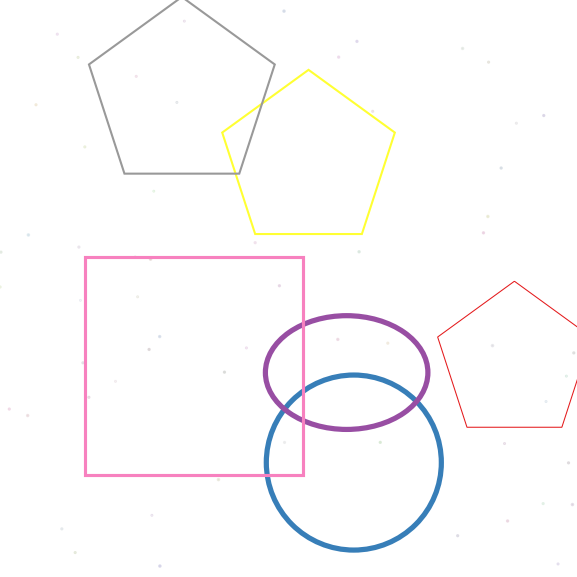[{"shape": "pentagon", "thickness": 0.5, "radius": 0.7, "center": [0.891, 0.372]}, {"shape": "circle", "thickness": 2.5, "radius": 0.76, "center": [0.613, 0.198]}, {"shape": "oval", "thickness": 2.5, "radius": 0.7, "center": [0.6, 0.354]}, {"shape": "pentagon", "thickness": 1, "radius": 0.79, "center": [0.534, 0.721]}, {"shape": "square", "thickness": 1.5, "radius": 0.94, "center": [0.336, 0.366]}, {"shape": "pentagon", "thickness": 1, "radius": 0.85, "center": [0.315, 0.835]}]